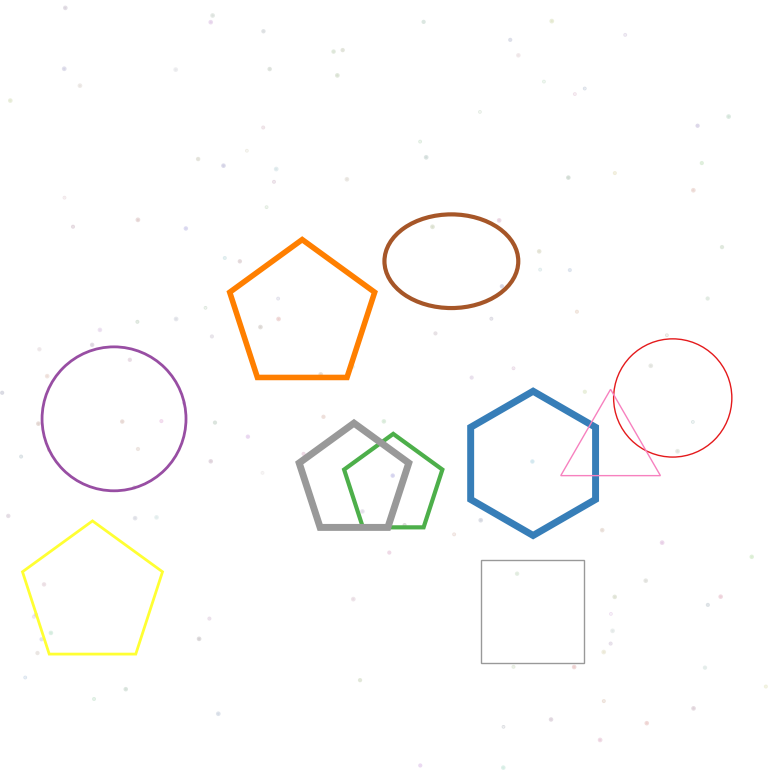[{"shape": "circle", "thickness": 0.5, "radius": 0.38, "center": [0.874, 0.483]}, {"shape": "hexagon", "thickness": 2.5, "radius": 0.47, "center": [0.692, 0.398]}, {"shape": "pentagon", "thickness": 1.5, "radius": 0.34, "center": [0.511, 0.369]}, {"shape": "circle", "thickness": 1, "radius": 0.47, "center": [0.148, 0.456]}, {"shape": "pentagon", "thickness": 2, "radius": 0.49, "center": [0.392, 0.59]}, {"shape": "pentagon", "thickness": 1, "radius": 0.48, "center": [0.12, 0.228]}, {"shape": "oval", "thickness": 1.5, "radius": 0.43, "center": [0.586, 0.661]}, {"shape": "triangle", "thickness": 0.5, "radius": 0.37, "center": [0.793, 0.42]}, {"shape": "pentagon", "thickness": 2.5, "radius": 0.37, "center": [0.46, 0.376]}, {"shape": "square", "thickness": 0.5, "radius": 0.33, "center": [0.691, 0.205]}]